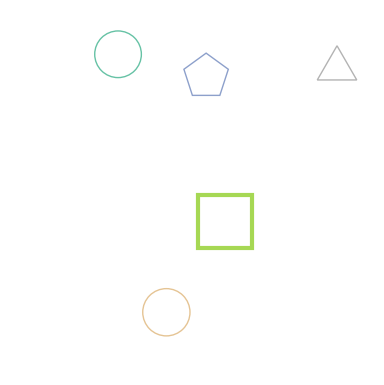[{"shape": "circle", "thickness": 1, "radius": 0.3, "center": [0.307, 0.859]}, {"shape": "pentagon", "thickness": 1, "radius": 0.3, "center": [0.535, 0.801]}, {"shape": "square", "thickness": 3, "radius": 0.35, "center": [0.585, 0.425]}, {"shape": "circle", "thickness": 1, "radius": 0.31, "center": [0.432, 0.189]}, {"shape": "triangle", "thickness": 1, "radius": 0.3, "center": [0.875, 0.822]}]